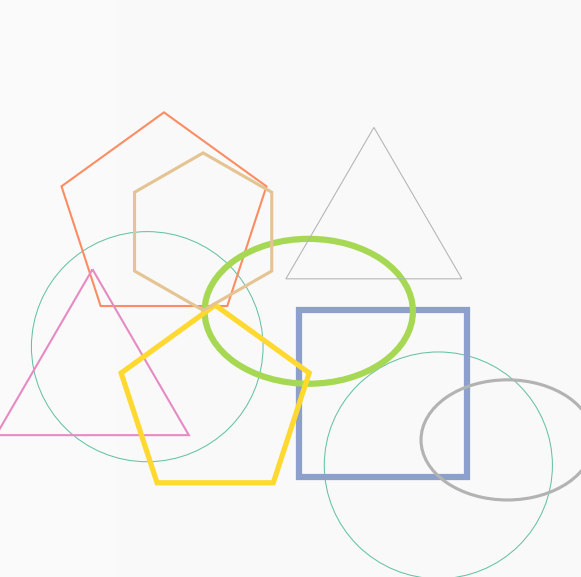[{"shape": "circle", "thickness": 0.5, "radius": 0.98, "center": [0.754, 0.193]}, {"shape": "circle", "thickness": 0.5, "radius": 1.0, "center": [0.253, 0.399]}, {"shape": "pentagon", "thickness": 1, "radius": 0.93, "center": [0.282, 0.619]}, {"shape": "square", "thickness": 3, "radius": 0.72, "center": [0.659, 0.318]}, {"shape": "triangle", "thickness": 1, "radius": 0.96, "center": [0.159, 0.341]}, {"shape": "oval", "thickness": 3, "radius": 0.9, "center": [0.531, 0.46]}, {"shape": "pentagon", "thickness": 2.5, "radius": 0.85, "center": [0.37, 0.301]}, {"shape": "hexagon", "thickness": 1.5, "radius": 0.68, "center": [0.35, 0.598]}, {"shape": "triangle", "thickness": 0.5, "radius": 0.87, "center": [0.643, 0.604]}, {"shape": "oval", "thickness": 1.5, "radius": 0.74, "center": [0.873, 0.237]}]